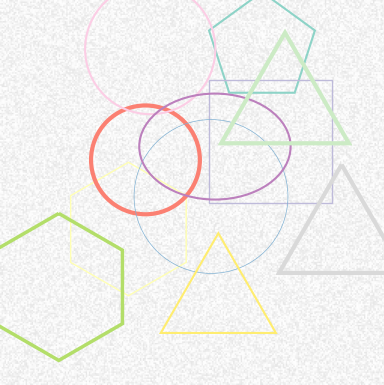[{"shape": "pentagon", "thickness": 1.5, "radius": 0.72, "center": [0.68, 0.876]}, {"shape": "hexagon", "thickness": 1, "radius": 0.87, "center": [0.334, 0.405]}, {"shape": "square", "thickness": 1, "radius": 0.8, "center": [0.703, 0.633]}, {"shape": "circle", "thickness": 3, "radius": 0.71, "center": [0.378, 0.585]}, {"shape": "circle", "thickness": 0.5, "radius": 1.0, "center": [0.548, 0.49]}, {"shape": "hexagon", "thickness": 2.5, "radius": 0.95, "center": [0.153, 0.255]}, {"shape": "circle", "thickness": 1.5, "radius": 0.85, "center": [0.39, 0.873]}, {"shape": "triangle", "thickness": 3, "radius": 0.94, "center": [0.887, 0.385]}, {"shape": "oval", "thickness": 1.5, "radius": 0.98, "center": [0.558, 0.619]}, {"shape": "triangle", "thickness": 3, "radius": 0.96, "center": [0.74, 0.724]}, {"shape": "triangle", "thickness": 1.5, "radius": 0.86, "center": [0.567, 0.222]}]